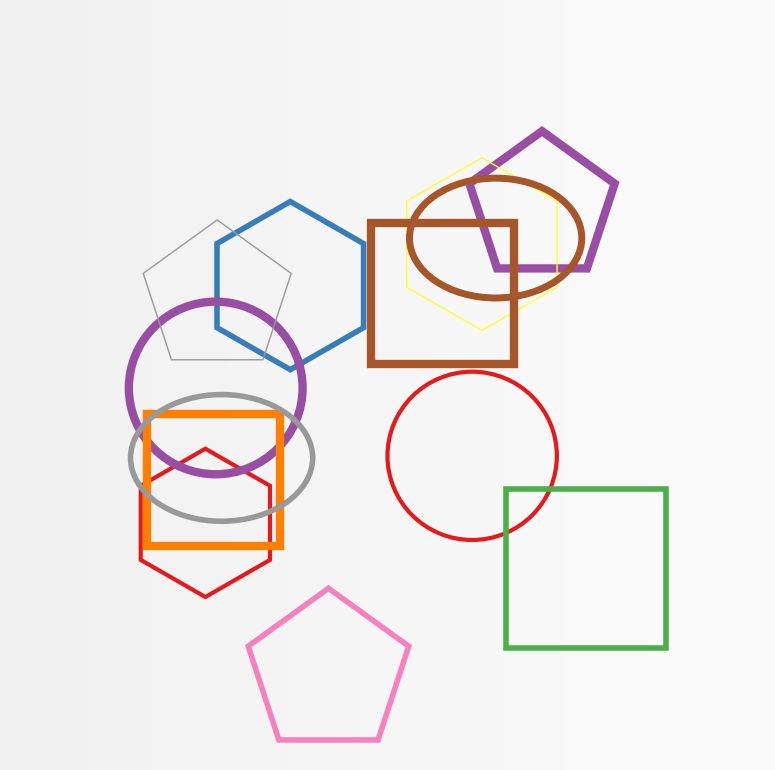[{"shape": "hexagon", "thickness": 1.5, "radius": 0.48, "center": [0.265, 0.321]}, {"shape": "circle", "thickness": 1.5, "radius": 0.55, "center": [0.609, 0.408]}, {"shape": "hexagon", "thickness": 2, "radius": 0.55, "center": [0.375, 0.629]}, {"shape": "square", "thickness": 2, "radius": 0.52, "center": [0.756, 0.262]}, {"shape": "pentagon", "thickness": 3, "radius": 0.49, "center": [0.699, 0.731]}, {"shape": "circle", "thickness": 3, "radius": 0.56, "center": [0.278, 0.496]}, {"shape": "square", "thickness": 3, "radius": 0.43, "center": [0.275, 0.376]}, {"shape": "hexagon", "thickness": 0.5, "radius": 0.56, "center": [0.622, 0.683]}, {"shape": "square", "thickness": 3, "radius": 0.46, "center": [0.571, 0.619]}, {"shape": "oval", "thickness": 2.5, "radius": 0.56, "center": [0.64, 0.691]}, {"shape": "pentagon", "thickness": 2, "radius": 0.54, "center": [0.424, 0.127]}, {"shape": "pentagon", "thickness": 0.5, "radius": 0.5, "center": [0.28, 0.614]}, {"shape": "oval", "thickness": 2, "radius": 0.59, "center": [0.286, 0.405]}]